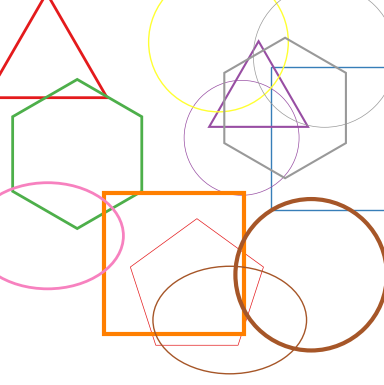[{"shape": "triangle", "thickness": 2, "radius": 0.91, "center": [0.121, 0.837]}, {"shape": "pentagon", "thickness": 0.5, "radius": 0.91, "center": [0.511, 0.25]}, {"shape": "square", "thickness": 1, "radius": 0.93, "center": [0.89, 0.64]}, {"shape": "hexagon", "thickness": 2, "radius": 0.97, "center": [0.201, 0.6]}, {"shape": "triangle", "thickness": 1.5, "radius": 0.74, "center": [0.672, 0.745]}, {"shape": "circle", "thickness": 0.5, "radius": 0.75, "center": [0.628, 0.642]}, {"shape": "square", "thickness": 3, "radius": 0.91, "center": [0.452, 0.315]}, {"shape": "circle", "thickness": 1, "radius": 0.91, "center": [0.567, 0.891]}, {"shape": "oval", "thickness": 1, "radius": 1.0, "center": [0.597, 0.169]}, {"shape": "circle", "thickness": 3, "radius": 0.98, "center": [0.808, 0.286]}, {"shape": "oval", "thickness": 2, "radius": 0.98, "center": [0.124, 0.388]}, {"shape": "hexagon", "thickness": 1.5, "radius": 0.91, "center": [0.741, 0.72]}, {"shape": "circle", "thickness": 0.5, "radius": 0.93, "center": [0.843, 0.854]}]